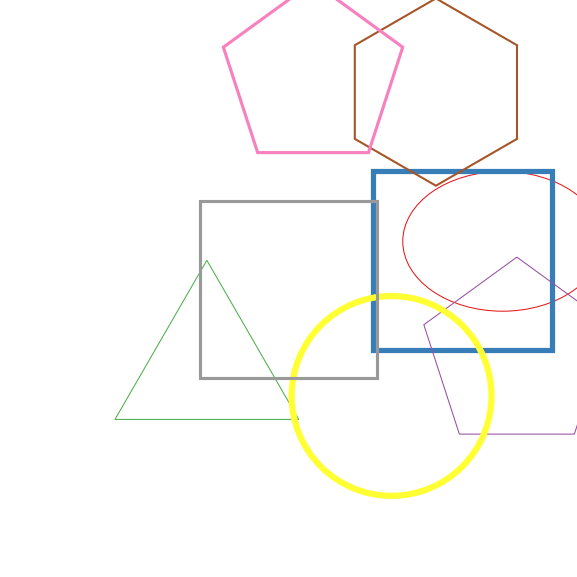[{"shape": "oval", "thickness": 0.5, "radius": 0.86, "center": [0.87, 0.581]}, {"shape": "square", "thickness": 2.5, "radius": 0.78, "center": [0.801, 0.548]}, {"shape": "triangle", "thickness": 0.5, "radius": 0.92, "center": [0.358, 0.365]}, {"shape": "pentagon", "thickness": 0.5, "radius": 0.85, "center": [0.895, 0.384]}, {"shape": "circle", "thickness": 3, "radius": 0.87, "center": [0.678, 0.314]}, {"shape": "hexagon", "thickness": 1, "radius": 0.81, "center": [0.755, 0.84]}, {"shape": "pentagon", "thickness": 1.5, "radius": 0.82, "center": [0.542, 0.867]}, {"shape": "square", "thickness": 1.5, "radius": 0.76, "center": [0.5, 0.498]}]